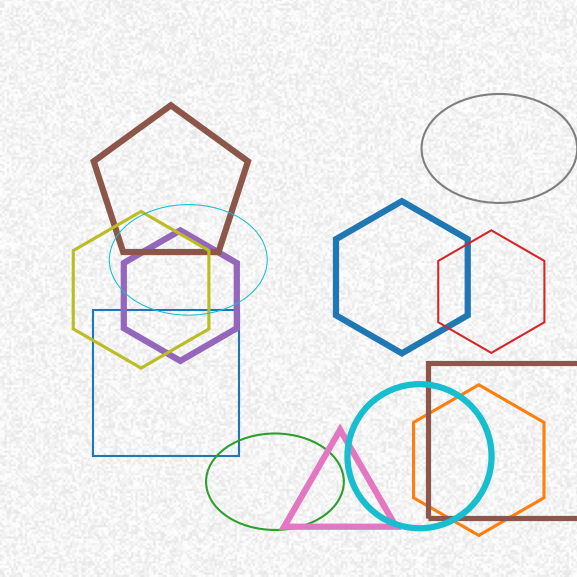[{"shape": "hexagon", "thickness": 3, "radius": 0.66, "center": [0.696, 0.519]}, {"shape": "square", "thickness": 1, "radius": 0.63, "center": [0.288, 0.336]}, {"shape": "hexagon", "thickness": 1.5, "radius": 0.65, "center": [0.829, 0.202]}, {"shape": "oval", "thickness": 1, "radius": 0.6, "center": [0.476, 0.165]}, {"shape": "hexagon", "thickness": 1, "radius": 0.53, "center": [0.851, 0.494]}, {"shape": "hexagon", "thickness": 3, "radius": 0.56, "center": [0.312, 0.487]}, {"shape": "pentagon", "thickness": 3, "radius": 0.7, "center": [0.296, 0.676]}, {"shape": "square", "thickness": 2.5, "radius": 0.67, "center": [0.876, 0.237]}, {"shape": "triangle", "thickness": 3, "radius": 0.56, "center": [0.589, 0.143]}, {"shape": "oval", "thickness": 1, "radius": 0.67, "center": [0.865, 0.742]}, {"shape": "hexagon", "thickness": 1.5, "radius": 0.68, "center": [0.244, 0.497]}, {"shape": "circle", "thickness": 3, "radius": 0.62, "center": [0.726, 0.209]}, {"shape": "oval", "thickness": 0.5, "radius": 0.68, "center": [0.326, 0.549]}]